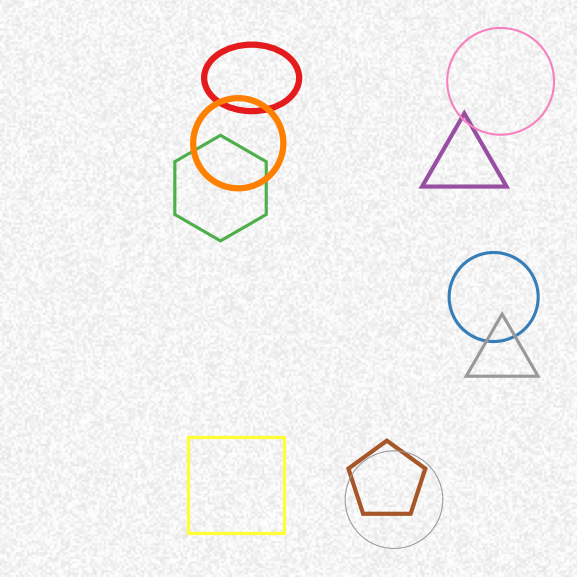[{"shape": "oval", "thickness": 3, "radius": 0.41, "center": [0.436, 0.864]}, {"shape": "circle", "thickness": 1.5, "radius": 0.39, "center": [0.855, 0.485]}, {"shape": "hexagon", "thickness": 1.5, "radius": 0.46, "center": [0.382, 0.673]}, {"shape": "triangle", "thickness": 2, "radius": 0.42, "center": [0.804, 0.718]}, {"shape": "circle", "thickness": 3, "radius": 0.39, "center": [0.413, 0.751]}, {"shape": "square", "thickness": 1.5, "radius": 0.42, "center": [0.408, 0.159]}, {"shape": "pentagon", "thickness": 2, "radius": 0.35, "center": [0.67, 0.166]}, {"shape": "circle", "thickness": 1, "radius": 0.46, "center": [0.867, 0.858]}, {"shape": "circle", "thickness": 0.5, "radius": 0.42, "center": [0.682, 0.134]}, {"shape": "triangle", "thickness": 1.5, "radius": 0.36, "center": [0.87, 0.384]}]